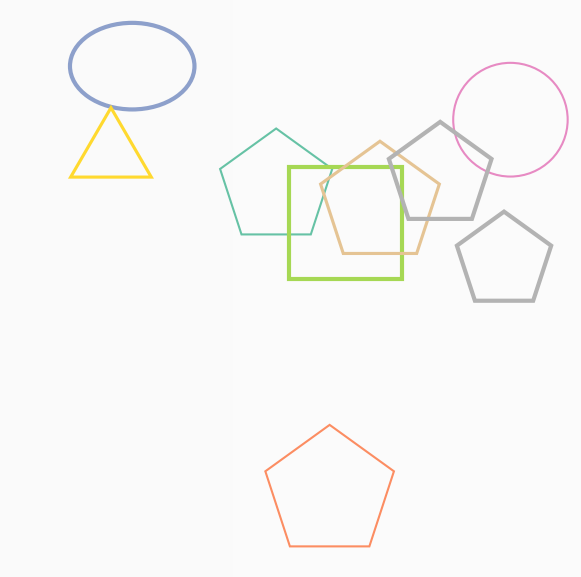[{"shape": "pentagon", "thickness": 1, "radius": 0.51, "center": [0.475, 0.675]}, {"shape": "pentagon", "thickness": 1, "radius": 0.58, "center": [0.567, 0.147]}, {"shape": "oval", "thickness": 2, "radius": 0.54, "center": [0.227, 0.885]}, {"shape": "circle", "thickness": 1, "radius": 0.49, "center": [0.878, 0.792]}, {"shape": "square", "thickness": 2, "radius": 0.49, "center": [0.594, 0.613]}, {"shape": "triangle", "thickness": 1.5, "radius": 0.4, "center": [0.191, 0.733]}, {"shape": "pentagon", "thickness": 1.5, "radius": 0.54, "center": [0.654, 0.647]}, {"shape": "pentagon", "thickness": 2, "radius": 0.43, "center": [0.867, 0.547]}, {"shape": "pentagon", "thickness": 2, "radius": 0.46, "center": [0.757, 0.695]}]